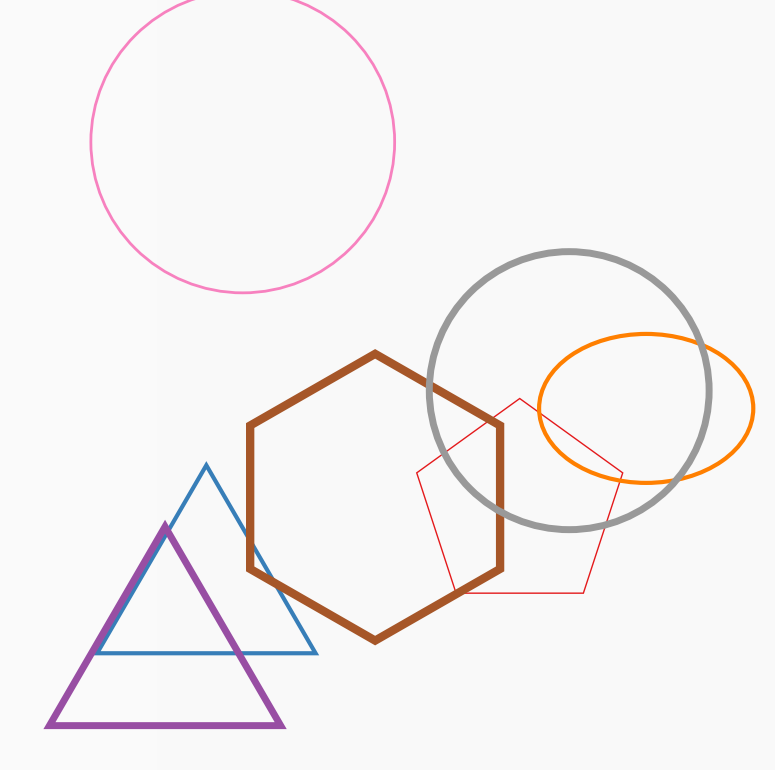[{"shape": "pentagon", "thickness": 0.5, "radius": 0.7, "center": [0.671, 0.343]}, {"shape": "triangle", "thickness": 1.5, "radius": 0.81, "center": [0.266, 0.233]}, {"shape": "triangle", "thickness": 2.5, "radius": 0.86, "center": [0.213, 0.144]}, {"shape": "oval", "thickness": 1.5, "radius": 0.69, "center": [0.834, 0.47]}, {"shape": "hexagon", "thickness": 3, "radius": 0.93, "center": [0.484, 0.354]}, {"shape": "circle", "thickness": 1, "radius": 0.98, "center": [0.313, 0.816]}, {"shape": "circle", "thickness": 2.5, "radius": 0.9, "center": [0.734, 0.493]}]